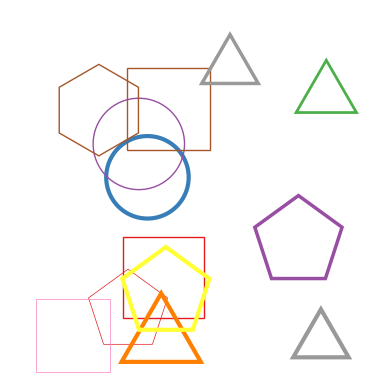[{"shape": "pentagon", "thickness": 0.5, "radius": 0.54, "center": [0.333, 0.193]}, {"shape": "square", "thickness": 1, "radius": 0.53, "center": [0.425, 0.28]}, {"shape": "circle", "thickness": 3, "radius": 0.54, "center": [0.383, 0.539]}, {"shape": "triangle", "thickness": 2, "radius": 0.45, "center": [0.848, 0.753]}, {"shape": "pentagon", "thickness": 2.5, "radius": 0.6, "center": [0.775, 0.373]}, {"shape": "circle", "thickness": 1, "radius": 0.59, "center": [0.361, 0.626]}, {"shape": "triangle", "thickness": 3, "radius": 0.59, "center": [0.419, 0.119]}, {"shape": "pentagon", "thickness": 3, "radius": 0.59, "center": [0.431, 0.24]}, {"shape": "hexagon", "thickness": 1, "radius": 0.59, "center": [0.257, 0.714]}, {"shape": "square", "thickness": 1, "radius": 0.54, "center": [0.437, 0.717]}, {"shape": "square", "thickness": 0.5, "radius": 0.48, "center": [0.19, 0.128]}, {"shape": "triangle", "thickness": 3, "radius": 0.42, "center": [0.834, 0.113]}, {"shape": "triangle", "thickness": 2.5, "radius": 0.42, "center": [0.597, 0.826]}]